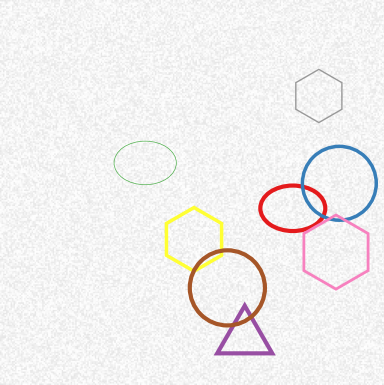[{"shape": "oval", "thickness": 3, "radius": 0.42, "center": [0.761, 0.459]}, {"shape": "circle", "thickness": 2.5, "radius": 0.48, "center": [0.881, 0.524]}, {"shape": "oval", "thickness": 0.5, "radius": 0.4, "center": [0.377, 0.577]}, {"shape": "triangle", "thickness": 3, "radius": 0.41, "center": [0.636, 0.123]}, {"shape": "hexagon", "thickness": 2.5, "radius": 0.41, "center": [0.504, 0.378]}, {"shape": "circle", "thickness": 3, "radius": 0.49, "center": [0.591, 0.252]}, {"shape": "hexagon", "thickness": 2, "radius": 0.48, "center": [0.873, 0.345]}, {"shape": "hexagon", "thickness": 1, "radius": 0.35, "center": [0.828, 0.751]}]